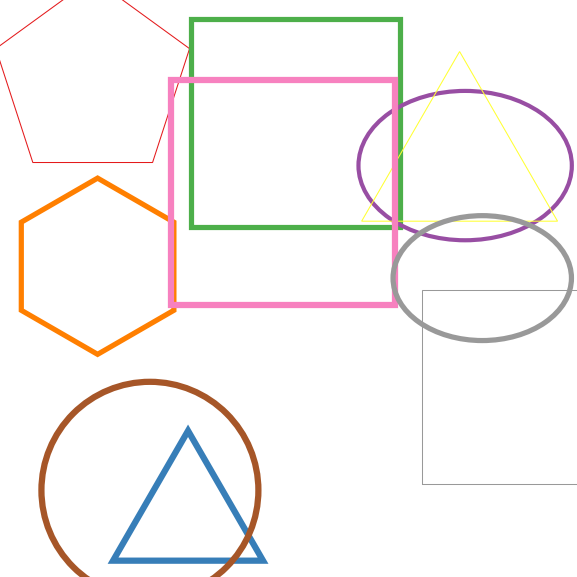[{"shape": "pentagon", "thickness": 0.5, "radius": 0.88, "center": [0.161, 0.86]}, {"shape": "triangle", "thickness": 3, "radius": 0.75, "center": [0.326, 0.103]}, {"shape": "square", "thickness": 2.5, "radius": 0.9, "center": [0.512, 0.785]}, {"shape": "oval", "thickness": 2, "radius": 0.92, "center": [0.805, 0.712]}, {"shape": "hexagon", "thickness": 2.5, "radius": 0.76, "center": [0.169, 0.538]}, {"shape": "triangle", "thickness": 0.5, "radius": 0.98, "center": [0.796, 0.714]}, {"shape": "circle", "thickness": 3, "radius": 0.94, "center": [0.26, 0.15]}, {"shape": "square", "thickness": 3, "radius": 0.97, "center": [0.49, 0.666]}, {"shape": "square", "thickness": 0.5, "radius": 0.84, "center": [0.899, 0.329]}, {"shape": "oval", "thickness": 2.5, "radius": 0.77, "center": [0.835, 0.518]}]